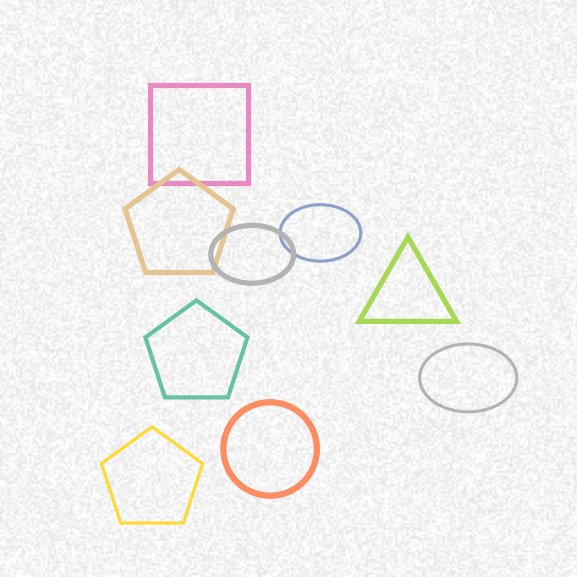[{"shape": "pentagon", "thickness": 2, "radius": 0.46, "center": [0.34, 0.386]}, {"shape": "circle", "thickness": 3, "radius": 0.4, "center": [0.468, 0.222]}, {"shape": "oval", "thickness": 1.5, "radius": 0.35, "center": [0.555, 0.596]}, {"shape": "square", "thickness": 2.5, "radius": 0.42, "center": [0.345, 0.767]}, {"shape": "triangle", "thickness": 2.5, "radius": 0.49, "center": [0.706, 0.491]}, {"shape": "pentagon", "thickness": 1.5, "radius": 0.46, "center": [0.263, 0.168]}, {"shape": "pentagon", "thickness": 2.5, "radius": 0.49, "center": [0.31, 0.607]}, {"shape": "oval", "thickness": 1.5, "radius": 0.42, "center": [0.811, 0.345]}, {"shape": "oval", "thickness": 2.5, "radius": 0.36, "center": [0.437, 0.559]}]